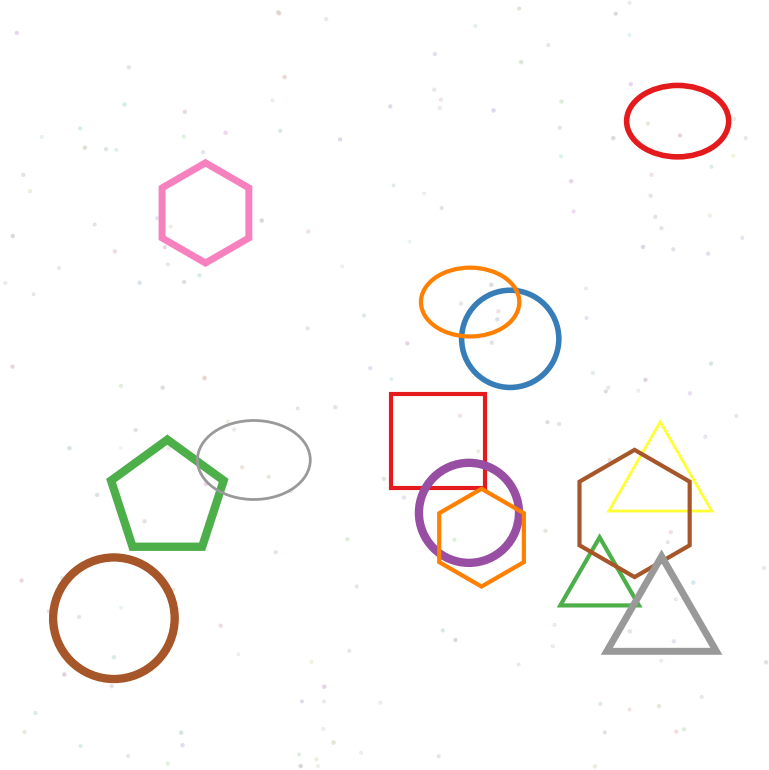[{"shape": "oval", "thickness": 2, "radius": 0.33, "center": [0.88, 0.843]}, {"shape": "square", "thickness": 1.5, "radius": 0.3, "center": [0.569, 0.427]}, {"shape": "circle", "thickness": 2, "radius": 0.32, "center": [0.663, 0.56]}, {"shape": "triangle", "thickness": 1.5, "radius": 0.29, "center": [0.779, 0.243]}, {"shape": "pentagon", "thickness": 3, "radius": 0.38, "center": [0.217, 0.352]}, {"shape": "circle", "thickness": 3, "radius": 0.32, "center": [0.609, 0.334]}, {"shape": "oval", "thickness": 1.5, "radius": 0.32, "center": [0.611, 0.608]}, {"shape": "hexagon", "thickness": 1.5, "radius": 0.32, "center": [0.625, 0.302]}, {"shape": "triangle", "thickness": 1, "radius": 0.39, "center": [0.857, 0.375]}, {"shape": "circle", "thickness": 3, "radius": 0.39, "center": [0.148, 0.197]}, {"shape": "hexagon", "thickness": 1.5, "radius": 0.41, "center": [0.824, 0.333]}, {"shape": "hexagon", "thickness": 2.5, "radius": 0.33, "center": [0.267, 0.723]}, {"shape": "oval", "thickness": 1, "radius": 0.37, "center": [0.33, 0.403]}, {"shape": "triangle", "thickness": 2.5, "radius": 0.41, "center": [0.859, 0.195]}]